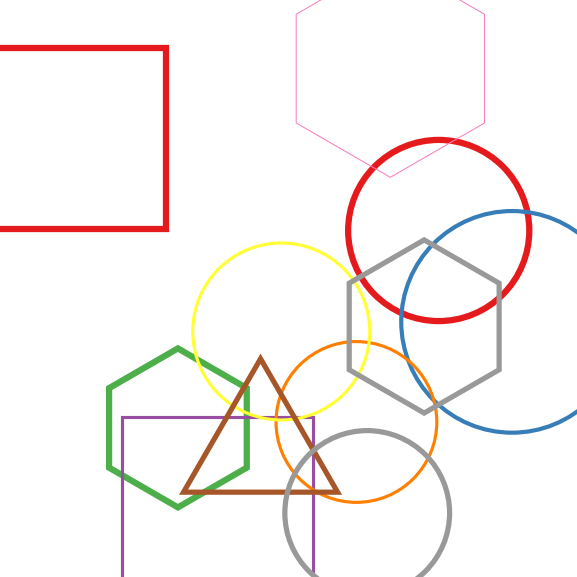[{"shape": "circle", "thickness": 3, "radius": 0.78, "center": [0.76, 0.6]}, {"shape": "square", "thickness": 3, "radius": 0.79, "center": [0.131, 0.759]}, {"shape": "circle", "thickness": 2, "radius": 0.96, "center": [0.887, 0.442]}, {"shape": "hexagon", "thickness": 3, "radius": 0.69, "center": [0.308, 0.258]}, {"shape": "square", "thickness": 1.5, "radius": 0.83, "center": [0.377, 0.112]}, {"shape": "circle", "thickness": 1.5, "radius": 0.7, "center": [0.617, 0.268]}, {"shape": "circle", "thickness": 1.5, "radius": 0.77, "center": [0.487, 0.425]}, {"shape": "triangle", "thickness": 2.5, "radius": 0.77, "center": [0.451, 0.224]}, {"shape": "hexagon", "thickness": 0.5, "radius": 0.94, "center": [0.676, 0.88]}, {"shape": "hexagon", "thickness": 2.5, "radius": 0.75, "center": [0.734, 0.434]}, {"shape": "circle", "thickness": 2.5, "radius": 0.71, "center": [0.636, 0.111]}]